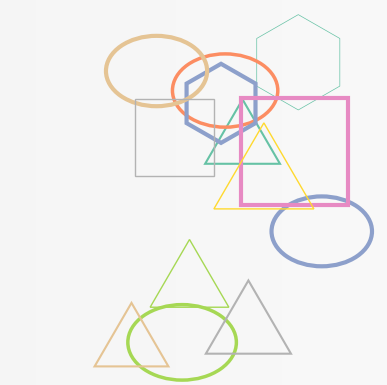[{"shape": "triangle", "thickness": 1.5, "radius": 0.56, "center": [0.626, 0.63]}, {"shape": "hexagon", "thickness": 0.5, "radius": 0.62, "center": [0.77, 0.838]}, {"shape": "oval", "thickness": 2.5, "radius": 0.68, "center": [0.581, 0.765]}, {"shape": "oval", "thickness": 3, "radius": 0.65, "center": [0.83, 0.399]}, {"shape": "hexagon", "thickness": 3, "radius": 0.51, "center": [0.57, 0.732]}, {"shape": "square", "thickness": 3, "radius": 0.69, "center": [0.76, 0.607]}, {"shape": "triangle", "thickness": 1, "radius": 0.59, "center": [0.489, 0.261]}, {"shape": "oval", "thickness": 2.5, "radius": 0.7, "center": [0.47, 0.111]}, {"shape": "triangle", "thickness": 1, "radius": 0.74, "center": [0.681, 0.532]}, {"shape": "oval", "thickness": 3, "radius": 0.65, "center": [0.404, 0.816]}, {"shape": "triangle", "thickness": 1.5, "radius": 0.55, "center": [0.339, 0.103]}, {"shape": "square", "thickness": 1, "radius": 0.51, "center": [0.45, 0.643]}, {"shape": "triangle", "thickness": 1.5, "radius": 0.63, "center": [0.641, 0.145]}]